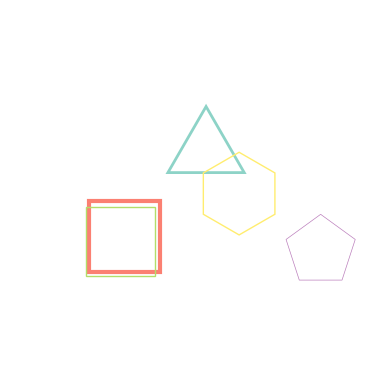[{"shape": "triangle", "thickness": 2, "radius": 0.57, "center": [0.535, 0.609]}, {"shape": "square", "thickness": 3, "radius": 0.46, "center": [0.324, 0.387]}, {"shape": "square", "thickness": 1, "radius": 0.45, "center": [0.314, 0.372]}, {"shape": "pentagon", "thickness": 0.5, "radius": 0.47, "center": [0.833, 0.349]}, {"shape": "hexagon", "thickness": 1, "radius": 0.54, "center": [0.621, 0.497]}]